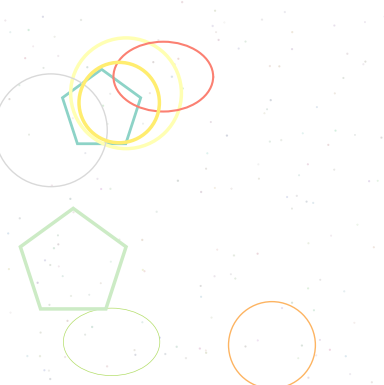[{"shape": "pentagon", "thickness": 2, "radius": 0.53, "center": [0.264, 0.713]}, {"shape": "circle", "thickness": 2.5, "radius": 0.72, "center": [0.327, 0.758]}, {"shape": "oval", "thickness": 1.5, "radius": 0.65, "center": [0.424, 0.801]}, {"shape": "circle", "thickness": 1, "radius": 0.56, "center": [0.706, 0.104]}, {"shape": "oval", "thickness": 0.5, "radius": 0.63, "center": [0.29, 0.112]}, {"shape": "circle", "thickness": 1, "radius": 0.73, "center": [0.132, 0.662]}, {"shape": "pentagon", "thickness": 2.5, "radius": 0.72, "center": [0.19, 0.314]}, {"shape": "circle", "thickness": 2.5, "radius": 0.52, "center": [0.31, 0.734]}]